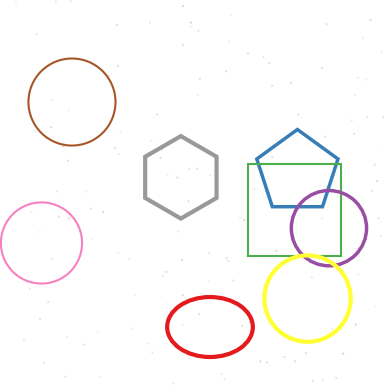[{"shape": "oval", "thickness": 3, "radius": 0.56, "center": [0.545, 0.151]}, {"shape": "pentagon", "thickness": 2.5, "radius": 0.55, "center": [0.772, 0.553]}, {"shape": "square", "thickness": 1.5, "radius": 0.6, "center": [0.765, 0.454]}, {"shape": "circle", "thickness": 2.5, "radius": 0.49, "center": [0.854, 0.407]}, {"shape": "circle", "thickness": 3, "radius": 0.56, "center": [0.799, 0.224]}, {"shape": "circle", "thickness": 1.5, "radius": 0.57, "center": [0.187, 0.735]}, {"shape": "circle", "thickness": 1.5, "radius": 0.53, "center": [0.108, 0.369]}, {"shape": "hexagon", "thickness": 3, "radius": 0.54, "center": [0.47, 0.539]}]